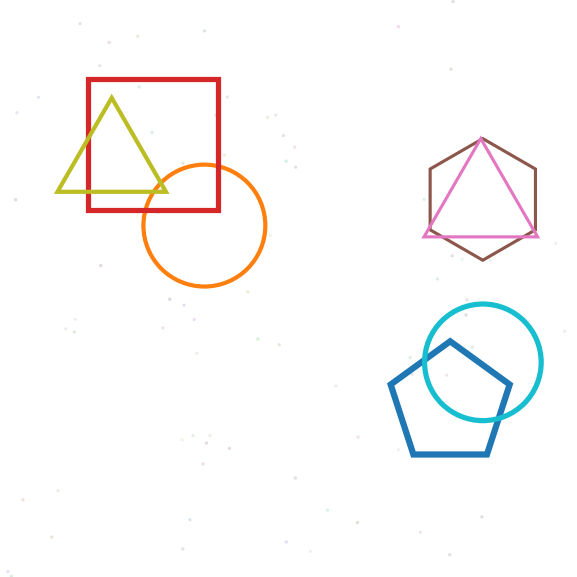[{"shape": "pentagon", "thickness": 3, "radius": 0.54, "center": [0.78, 0.3]}, {"shape": "circle", "thickness": 2, "radius": 0.53, "center": [0.354, 0.609]}, {"shape": "square", "thickness": 2.5, "radius": 0.57, "center": [0.265, 0.749]}, {"shape": "hexagon", "thickness": 1.5, "radius": 0.53, "center": [0.836, 0.654]}, {"shape": "triangle", "thickness": 1.5, "radius": 0.57, "center": [0.833, 0.646]}, {"shape": "triangle", "thickness": 2, "radius": 0.54, "center": [0.193, 0.721]}, {"shape": "circle", "thickness": 2.5, "radius": 0.5, "center": [0.836, 0.372]}]